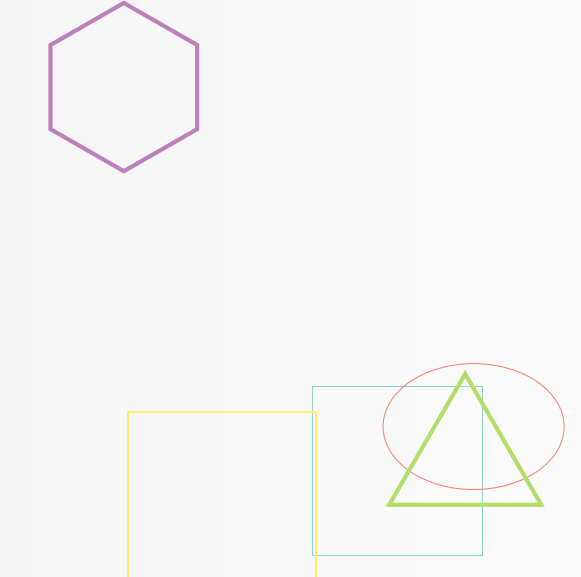[{"shape": "square", "thickness": 0.5, "radius": 0.73, "center": [0.683, 0.185]}, {"shape": "oval", "thickness": 0.5, "radius": 0.78, "center": [0.815, 0.26]}, {"shape": "triangle", "thickness": 2, "radius": 0.75, "center": [0.8, 0.201]}, {"shape": "hexagon", "thickness": 2, "radius": 0.73, "center": [0.213, 0.848]}, {"shape": "square", "thickness": 1, "radius": 0.81, "center": [0.382, 0.124]}]